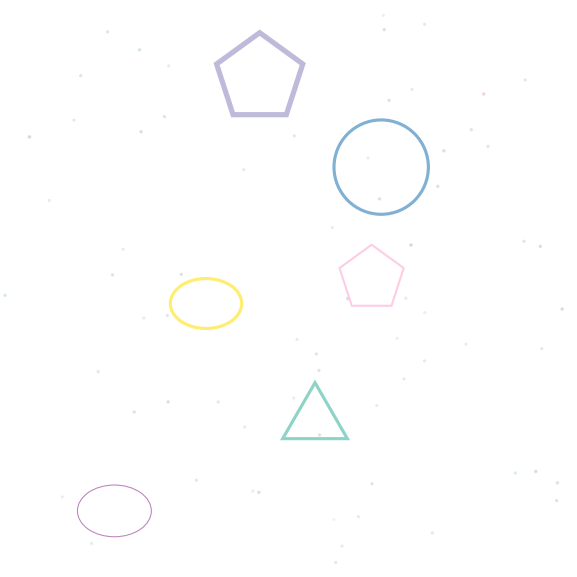[{"shape": "triangle", "thickness": 1.5, "radius": 0.32, "center": [0.545, 0.272]}, {"shape": "pentagon", "thickness": 2.5, "radius": 0.39, "center": [0.45, 0.864]}, {"shape": "circle", "thickness": 1.5, "radius": 0.41, "center": [0.66, 0.71]}, {"shape": "pentagon", "thickness": 1, "radius": 0.29, "center": [0.644, 0.517]}, {"shape": "oval", "thickness": 0.5, "radius": 0.32, "center": [0.198, 0.114]}, {"shape": "oval", "thickness": 1.5, "radius": 0.31, "center": [0.357, 0.474]}]